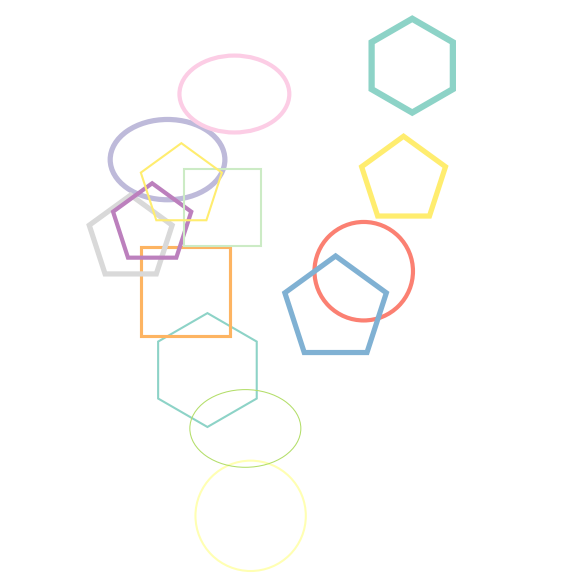[{"shape": "hexagon", "thickness": 1, "radius": 0.49, "center": [0.359, 0.358]}, {"shape": "hexagon", "thickness": 3, "radius": 0.41, "center": [0.714, 0.885]}, {"shape": "circle", "thickness": 1, "radius": 0.48, "center": [0.434, 0.106]}, {"shape": "oval", "thickness": 2.5, "radius": 0.5, "center": [0.29, 0.723]}, {"shape": "circle", "thickness": 2, "radius": 0.43, "center": [0.63, 0.53]}, {"shape": "pentagon", "thickness": 2.5, "radius": 0.46, "center": [0.581, 0.463]}, {"shape": "square", "thickness": 1.5, "radius": 0.38, "center": [0.322, 0.495]}, {"shape": "oval", "thickness": 0.5, "radius": 0.48, "center": [0.425, 0.257]}, {"shape": "oval", "thickness": 2, "radius": 0.48, "center": [0.406, 0.836]}, {"shape": "pentagon", "thickness": 2.5, "radius": 0.38, "center": [0.226, 0.586]}, {"shape": "pentagon", "thickness": 2, "radius": 0.36, "center": [0.263, 0.611]}, {"shape": "square", "thickness": 1, "radius": 0.33, "center": [0.386, 0.639]}, {"shape": "pentagon", "thickness": 1, "radius": 0.37, "center": [0.314, 0.677]}, {"shape": "pentagon", "thickness": 2.5, "radius": 0.38, "center": [0.699, 0.687]}]